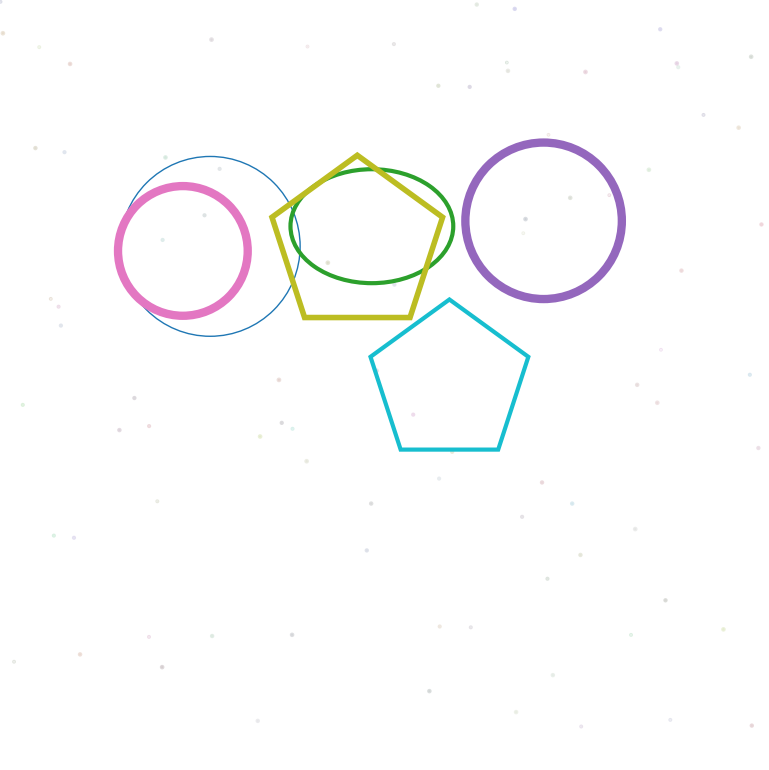[{"shape": "circle", "thickness": 0.5, "radius": 0.58, "center": [0.273, 0.68]}, {"shape": "oval", "thickness": 1.5, "radius": 0.53, "center": [0.483, 0.706]}, {"shape": "circle", "thickness": 3, "radius": 0.51, "center": [0.706, 0.713]}, {"shape": "circle", "thickness": 3, "radius": 0.42, "center": [0.237, 0.674]}, {"shape": "pentagon", "thickness": 2, "radius": 0.58, "center": [0.464, 0.682]}, {"shape": "pentagon", "thickness": 1.5, "radius": 0.54, "center": [0.584, 0.503]}]